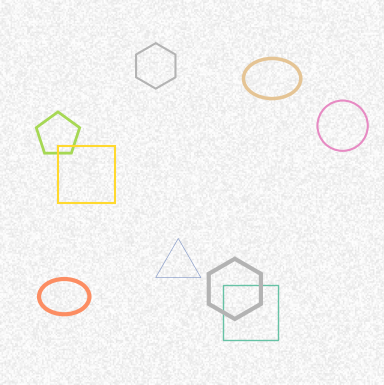[{"shape": "square", "thickness": 1, "radius": 0.36, "center": [0.651, 0.188]}, {"shape": "oval", "thickness": 3, "radius": 0.33, "center": [0.167, 0.23]}, {"shape": "triangle", "thickness": 0.5, "radius": 0.34, "center": [0.463, 0.313]}, {"shape": "circle", "thickness": 1.5, "radius": 0.33, "center": [0.89, 0.674]}, {"shape": "pentagon", "thickness": 2, "radius": 0.3, "center": [0.151, 0.65]}, {"shape": "square", "thickness": 1.5, "radius": 0.37, "center": [0.224, 0.547]}, {"shape": "oval", "thickness": 2.5, "radius": 0.37, "center": [0.707, 0.796]}, {"shape": "hexagon", "thickness": 3, "radius": 0.39, "center": [0.61, 0.25]}, {"shape": "hexagon", "thickness": 1.5, "radius": 0.3, "center": [0.405, 0.829]}]